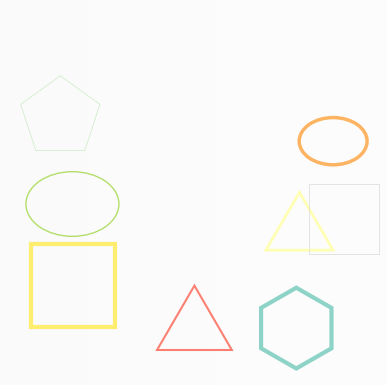[{"shape": "hexagon", "thickness": 3, "radius": 0.52, "center": [0.765, 0.148]}, {"shape": "triangle", "thickness": 2, "radius": 0.5, "center": [0.773, 0.4]}, {"shape": "triangle", "thickness": 1.5, "radius": 0.56, "center": [0.502, 0.147]}, {"shape": "oval", "thickness": 2.5, "radius": 0.44, "center": [0.86, 0.633]}, {"shape": "oval", "thickness": 1, "radius": 0.6, "center": [0.187, 0.47]}, {"shape": "square", "thickness": 0.5, "radius": 0.45, "center": [0.887, 0.431]}, {"shape": "pentagon", "thickness": 0.5, "radius": 0.54, "center": [0.156, 0.696]}, {"shape": "square", "thickness": 3, "radius": 0.54, "center": [0.188, 0.258]}]